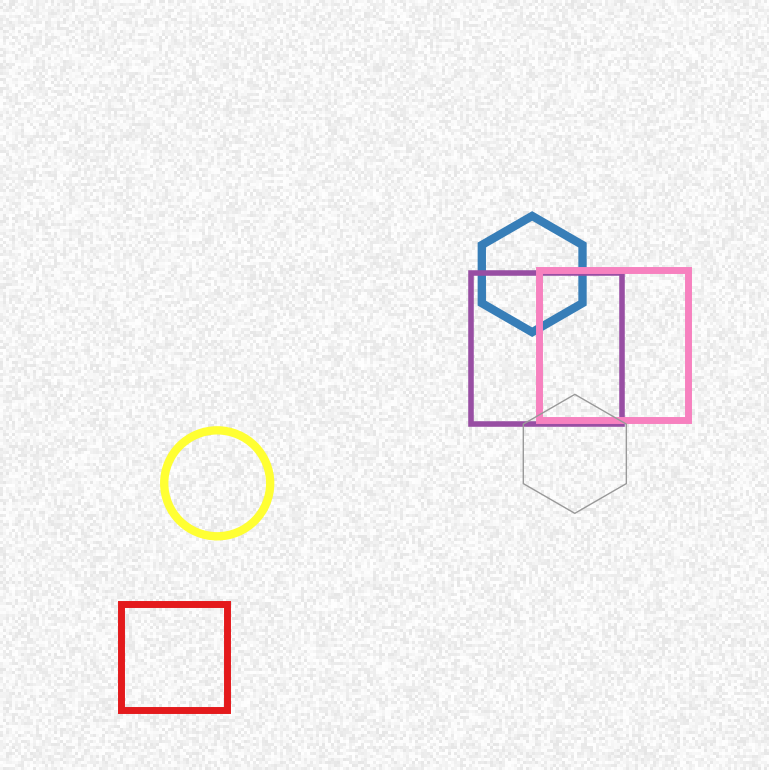[{"shape": "square", "thickness": 2.5, "radius": 0.34, "center": [0.226, 0.147]}, {"shape": "hexagon", "thickness": 3, "radius": 0.38, "center": [0.691, 0.644]}, {"shape": "square", "thickness": 2, "radius": 0.49, "center": [0.71, 0.548]}, {"shape": "circle", "thickness": 3, "radius": 0.34, "center": [0.282, 0.372]}, {"shape": "square", "thickness": 2.5, "radius": 0.49, "center": [0.797, 0.552]}, {"shape": "hexagon", "thickness": 0.5, "radius": 0.39, "center": [0.747, 0.411]}]